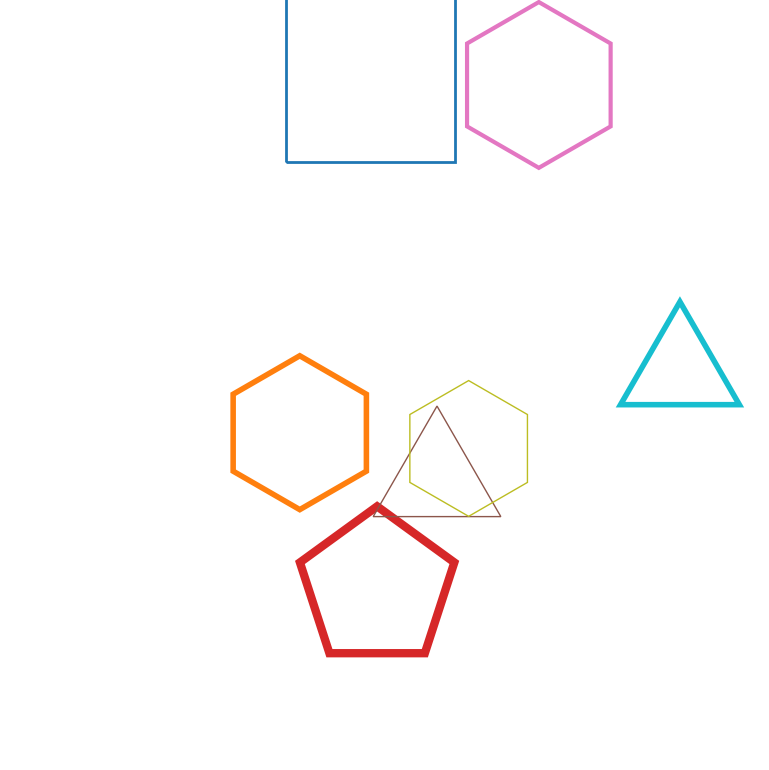[{"shape": "square", "thickness": 1, "radius": 0.55, "center": [0.481, 0.899]}, {"shape": "hexagon", "thickness": 2, "radius": 0.5, "center": [0.389, 0.438]}, {"shape": "pentagon", "thickness": 3, "radius": 0.53, "center": [0.49, 0.237]}, {"shape": "triangle", "thickness": 0.5, "radius": 0.48, "center": [0.568, 0.377]}, {"shape": "hexagon", "thickness": 1.5, "radius": 0.54, "center": [0.7, 0.89]}, {"shape": "hexagon", "thickness": 0.5, "radius": 0.44, "center": [0.609, 0.418]}, {"shape": "triangle", "thickness": 2, "radius": 0.45, "center": [0.883, 0.519]}]